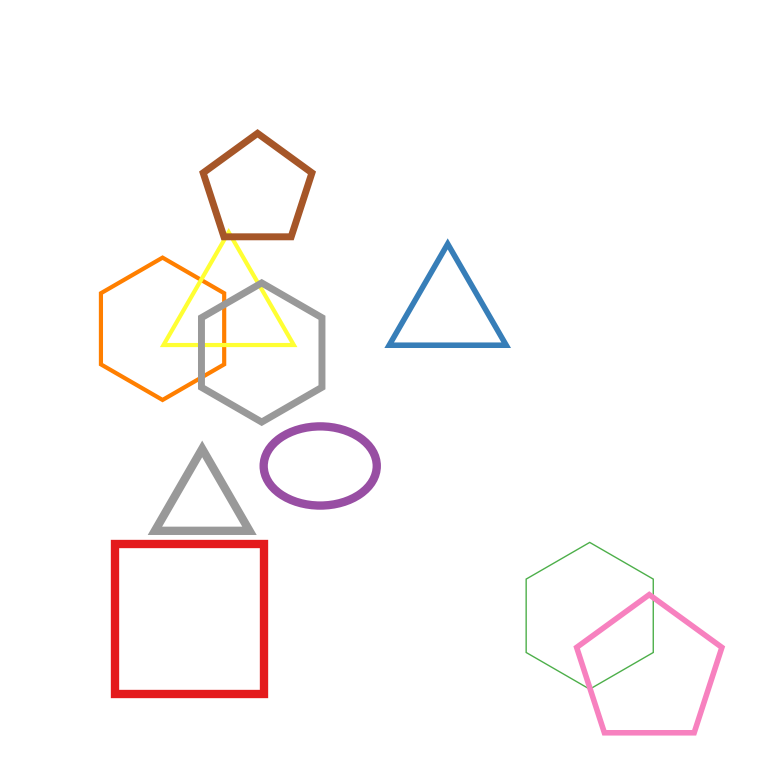[{"shape": "square", "thickness": 3, "radius": 0.49, "center": [0.246, 0.196]}, {"shape": "triangle", "thickness": 2, "radius": 0.44, "center": [0.581, 0.596]}, {"shape": "hexagon", "thickness": 0.5, "radius": 0.48, "center": [0.766, 0.2]}, {"shape": "oval", "thickness": 3, "radius": 0.37, "center": [0.416, 0.395]}, {"shape": "hexagon", "thickness": 1.5, "radius": 0.46, "center": [0.211, 0.573]}, {"shape": "triangle", "thickness": 1.5, "radius": 0.49, "center": [0.297, 0.601]}, {"shape": "pentagon", "thickness": 2.5, "radius": 0.37, "center": [0.334, 0.753]}, {"shape": "pentagon", "thickness": 2, "radius": 0.5, "center": [0.843, 0.129]}, {"shape": "triangle", "thickness": 3, "radius": 0.35, "center": [0.263, 0.346]}, {"shape": "hexagon", "thickness": 2.5, "radius": 0.45, "center": [0.34, 0.542]}]